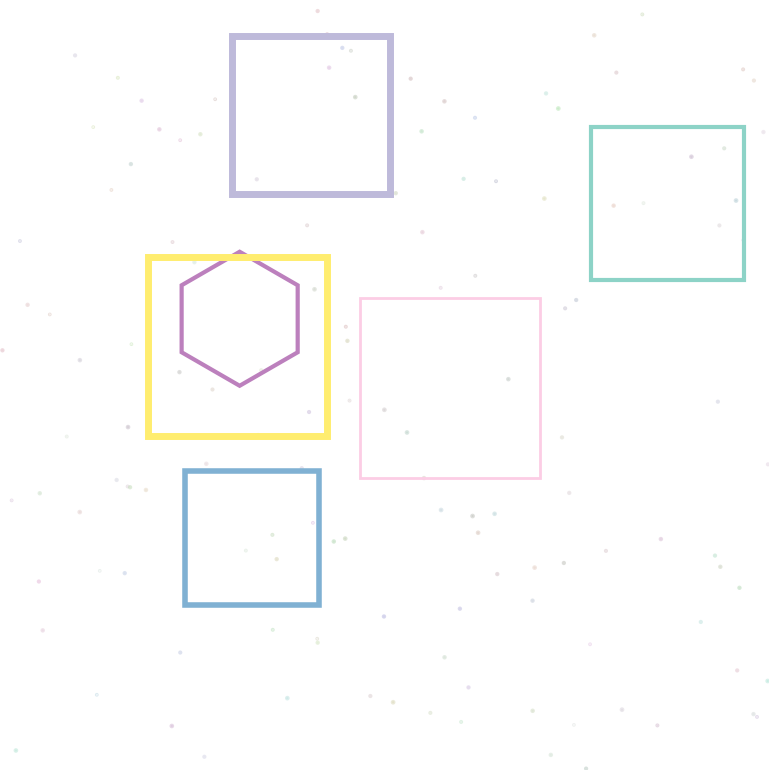[{"shape": "square", "thickness": 1.5, "radius": 0.5, "center": [0.867, 0.736]}, {"shape": "square", "thickness": 2.5, "radius": 0.51, "center": [0.404, 0.851]}, {"shape": "square", "thickness": 2, "radius": 0.43, "center": [0.327, 0.301]}, {"shape": "square", "thickness": 1, "radius": 0.58, "center": [0.585, 0.496]}, {"shape": "hexagon", "thickness": 1.5, "radius": 0.44, "center": [0.311, 0.586]}, {"shape": "square", "thickness": 2.5, "radius": 0.58, "center": [0.308, 0.55]}]